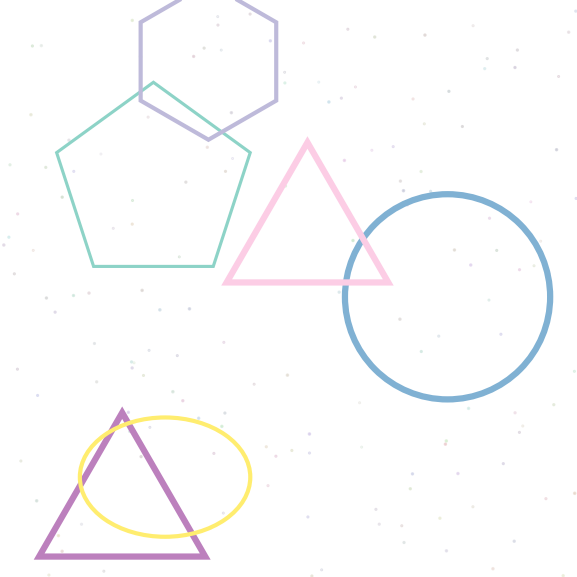[{"shape": "pentagon", "thickness": 1.5, "radius": 0.88, "center": [0.266, 0.68]}, {"shape": "hexagon", "thickness": 2, "radius": 0.68, "center": [0.361, 0.893]}, {"shape": "circle", "thickness": 3, "radius": 0.89, "center": [0.775, 0.485]}, {"shape": "triangle", "thickness": 3, "radius": 0.81, "center": [0.532, 0.591]}, {"shape": "triangle", "thickness": 3, "radius": 0.83, "center": [0.212, 0.118]}, {"shape": "oval", "thickness": 2, "radius": 0.74, "center": [0.286, 0.173]}]